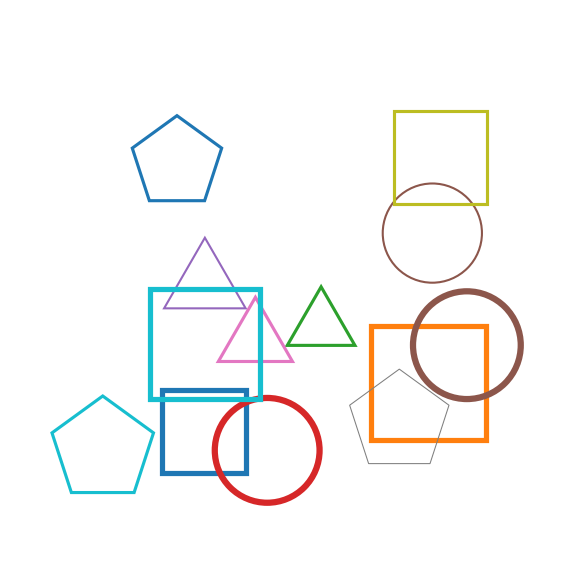[{"shape": "square", "thickness": 2.5, "radius": 0.36, "center": [0.353, 0.252]}, {"shape": "pentagon", "thickness": 1.5, "radius": 0.41, "center": [0.306, 0.717]}, {"shape": "square", "thickness": 2.5, "radius": 0.49, "center": [0.742, 0.335]}, {"shape": "triangle", "thickness": 1.5, "radius": 0.34, "center": [0.556, 0.435]}, {"shape": "circle", "thickness": 3, "radius": 0.45, "center": [0.463, 0.219]}, {"shape": "triangle", "thickness": 1, "radius": 0.41, "center": [0.355, 0.506]}, {"shape": "circle", "thickness": 3, "radius": 0.47, "center": [0.808, 0.401]}, {"shape": "circle", "thickness": 1, "radius": 0.43, "center": [0.749, 0.596]}, {"shape": "triangle", "thickness": 1.5, "radius": 0.37, "center": [0.442, 0.41]}, {"shape": "pentagon", "thickness": 0.5, "radius": 0.45, "center": [0.691, 0.27]}, {"shape": "square", "thickness": 1.5, "radius": 0.4, "center": [0.763, 0.726]}, {"shape": "pentagon", "thickness": 1.5, "radius": 0.46, "center": [0.178, 0.221]}, {"shape": "square", "thickness": 2.5, "radius": 0.48, "center": [0.355, 0.404]}]